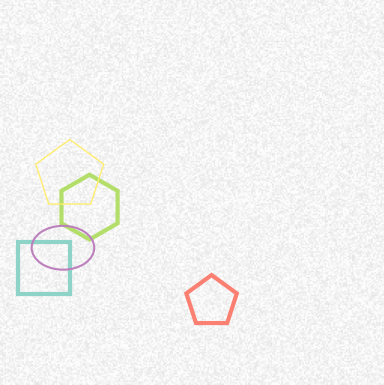[{"shape": "square", "thickness": 3, "radius": 0.34, "center": [0.115, 0.304]}, {"shape": "pentagon", "thickness": 3, "radius": 0.34, "center": [0.55, 0.217]}, {"shape": "hexagon", "thickness": 3, "radius": 0.42, "center": [0.233, 0.462]}, {"shape": "oval", "thickness": 1.5, "radius": 0.41, "center": [0.164, 0.356]}, {"shape": "pentagon", "thickness": 1, "radius": 0.46, "center": [0.181, 0.545]}]